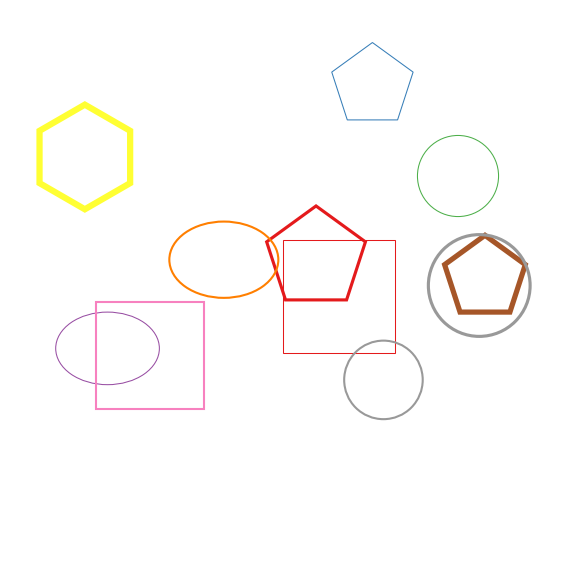[{"shape": "pentagon", "thickness": 1.5, "radius": 0.45, "center": [0.547, 0.553]}, {"shape": "square", "thickness": 0.5, "radius": 0.49, "center": [0.587, 0.486]}, {"shape": "pentagon", "thickness": 0.5, "radius": 0.37, "center": [0.645, 0.851]}, {"shape": "circle", "thickness": 0.5, "radius": 0.35, "center": [0.793, 0.694]}, {"shape": "oval", "thickness": 0.5, "radius": 0.45, "center": [0.186, 0.396]}, {"shape": "oval", "thickness": 1, "radius": 0.47, "center": [0.388, 0.549]}, {"shape": "hexagon", "thickness": 3, "radius": 0.45, "center": [0.147, 0.727]}, {"shape": "pentagon", "thickness": 2.5, "radius": 0.37, "center": [0.84, 0.518]}, {"shape": "square", "thickness": 1, "radius": 0.47, "center": [0.26, 0.384]}, {"shape": "circle", "thickness": 1.5, "radius": 0.44, "center": [0.83, 0.505]}, {"shape": "circle", "thickness": 1, "radius": 0.34, "center": [0.664, 0.341]}]